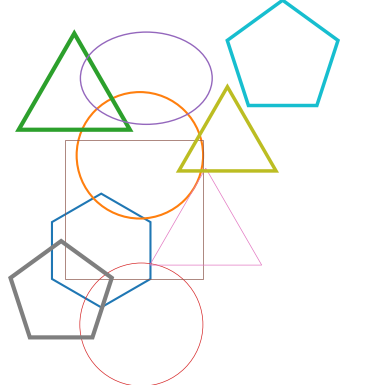[{"shape": "hexagon", "thickness": 1.5, "radius": 0.74, "center": [0.263, 0.349]}, {"shape": "circle", "thickness": 1.5, "radius": 0.82, "center": [0.363, 0.597]}, {"shape": "triangle", "thickness": 3, "radius": 0.83, "center": [0.193, 0.746]}, {"shape": "circle", "thickness": 0.5, "radius": 0.8, "center": [0.367, 0.157]}, {"shape": "oval", "thickness": 1, "radius": 0.86, "center": [0.38, 0.797]}, {"shape": "square", "thickness": 0.5, "radius": 0.9, "center": [0.348, 0.456]}, {"shape": "triangle", "thickness": 0.5, "radius": 0.84, "center": [0.534, 0.395]}, {"shape": "pentagon", "thickness": 3, "radius": 0.69, "center": [0.159, 0.236]}, {"shape": "triangle", "thickness": 2.5, "radius": 0.73, "center": [0.591, 0.629]}, {"shape": "pentagon", "thickness": 2.5, "radius": 0.76, "center": [0.734, 0.848]}]